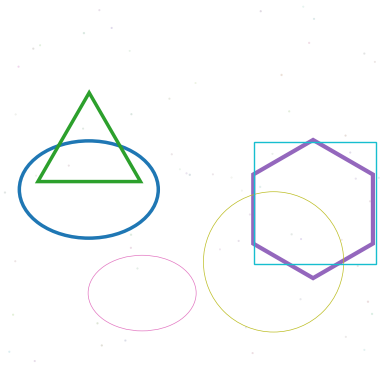[{"shape": "oval", "thickness": 2.5, "radius": 0.9, "center": [0.231, 0.508]}, {"shape": "triangle", "thickness": 2.5, "radius": 0.77, "center": [0.232, 0.605]}, {"shape": "hexagon", "thickness": 3, "radius": 0.9, "center": [0.813, 0.457]}, {"shape": "oval", "thickness": 0.5, "radius": 0.7, "center": [0.369, 0.239]}, {"shape": "circle", "thickness": 0.5, "radius": 0.91, "center": [0.711, 0.32]}, {"shape": "square", "thickness": 1, "radius": 0.79, "center": [0.818, 0.473]}]